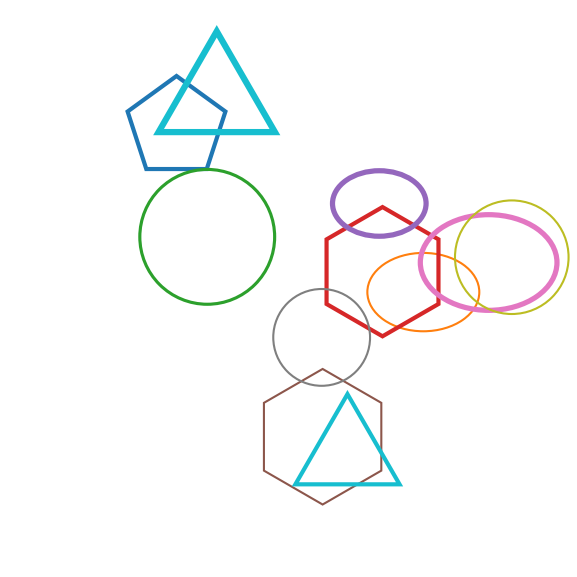[{"shape": "pentagon", "thickness": 2, "radius": 0.45, "center": [0.306, 0.778]}, {"shape": "oval", "thickness": 1, "radius": 0.48, "center": [0.733, 0.493]}, {"shape": "circle", "thickness": 1.5, "radius": 0.58, "center": [0.359, 0.589]}, {"shape": "hexagon", "thickness": 2, "radius": 0.56, "center": [0.662, 0.529]}, {"shape": "oval", "thickness": 2.5, "radius": 0.41, "center": [0.657, 0.647]}, {"shape": "hexagon", "thickness": 1, "radius": 0.59, "center": [0.559, 0.243]}, {"shape": "oval", "thickness": 2.5, "radius": 0.59, "center": [0.846, 0.545]}, {"shape": "circle", "thickness": 1, "radius": 0.42, "center": [0.557, 0.415]}, {"shape": "circle", "thickness": 1, "radius": 0.49, "center": [0.886, 0.554]}, {"shape": "triangle", "thickness": 3, "radius": 0.58, "center": [0.375, 0.829]}, {"shape": "triangle", "thickness": 2, "radius": 0.52, "center": [0.602, 0.213]}]